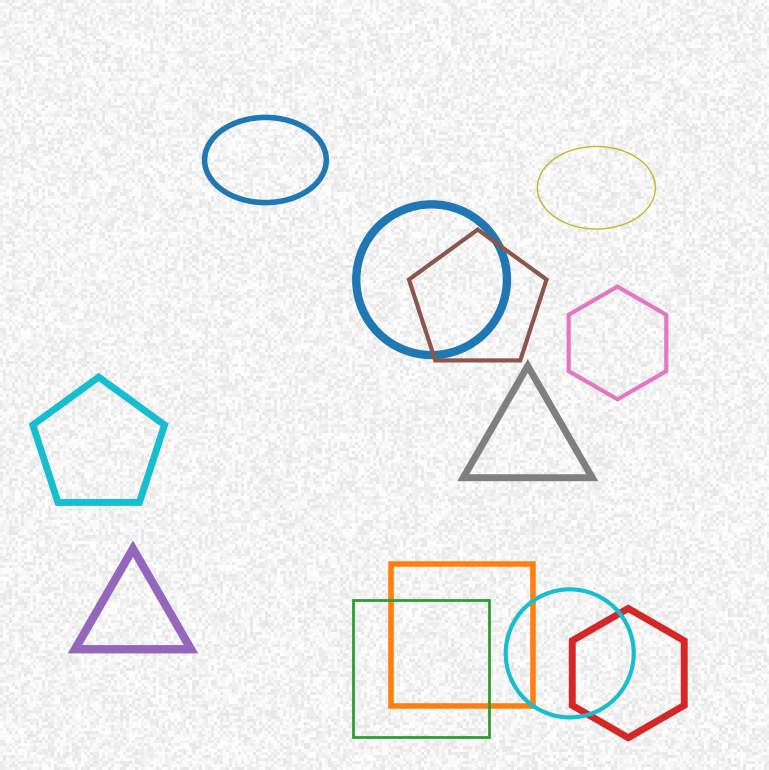[{"shape": "circle", "thickness": 3, "radius": 0.49, "center": [0.561, 0.637]}, {"shape": "oval", "thickness": 2, "radius": 0.4, "center": [0.345, 0.792]}, {"shape": "square", "thickness": 2, "radius": 0.46, "center": [0.6, 0.175]}, {"shape": "square", "thickness": 1, "radius": 0.44, "center": [0.547, 0.132]}, {"shape": "hexagon", "thickness": 2.5, "radius": 0.42, "center": [0.816, 0.126]}, {"shape": "triangle", "thickness": 3, "radius": 0.44, "center": [0.173, 0.2]}, {"shape": "pentagon", "thickness": 1.5, "radius": 0.47, "center": [0.62, 0.608]}, {"shape": "hexagon", "thickness": 1.5, "radius": 0.37, "center": [0.802, 0.555]}, {"shape": "triangle", "thickness": 2.5, "radius": 0.48, "center": [0.685, 0.428]}, {"shape": "oval", "thickness": 0.5, "radius": 0.38, "center": [0.775, 0.756]}, {"shape": "circle", "thickness": 1.5, "radius": 0.42, "center": [0.74, 0.151]}, {"shape": "pentagon", "thickness": 2.5, "radius": 0.45, "center": [0.128, 0.42]}]